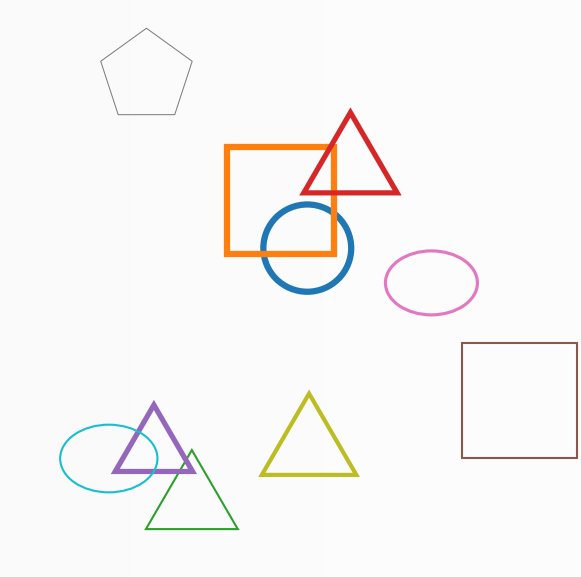[{"shape": "circle", "thickness": 3, "radius": 0.38, "center": [0.529, 0.57]}, {"shape": "square", "thickness": 3, "radius": 0.46, "center": [0.483, 0.652]}, {"shape": "triangle", "thickness": 1, "radius": 0.46, "center": [0.33, 0.129]}, {"shape": "triangle", "thickness": 2.5, "radius": 0.46, "center": [0.603, 0.712]}, {"shape": "triangle", "thickness": 2.5, "radius": 0.38, "center": [0.265, 0.221]}, {"shape": "square", "thickness": 1, "radius": 0.5, "center": [0.894, 0.306]}, {"shape": "oval", "thickness": 1.5, "radius": 0.4, "center": [0.742, 0.509]}, {"shape": "pentagon", "thickness": 0.5, "radius": 0.41, "center": [0.252, 0.868]}, {"shape": "triangle", "thickness": 2, "radius": 0.47, "center": [0.532, 0.224]}, {"shape": "oval", "thickness": 1, "radius": 0.42, "center": [0.187, 0.205]}]